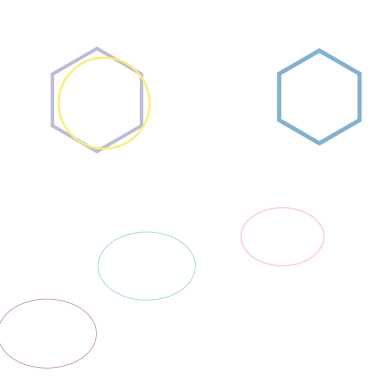[{"shape": "oval", "thickness": 0.5, "radius": 0.63, "center": [0.381, 0.309]}, {"shape": "hexagon", "thickness": 2.5, "radius": 0.67, "center": [0.252, 0.74]}, {"shape": "hexagon", "thickness": 3, "radius": 0.6, "center": [0.83, 0.748]}, {"shape": "oval", "thickness": 1, "radius": 0.54, "center": [0.734, 0.385]}, {"shape": "oval", "thickness": 0.5, "radius": 0.64, "center": [0.122, 0.133]}, {"shape": "circle", "thickness": 1.5, "radius": 0.59, "center": [0.27, 0.732]}]